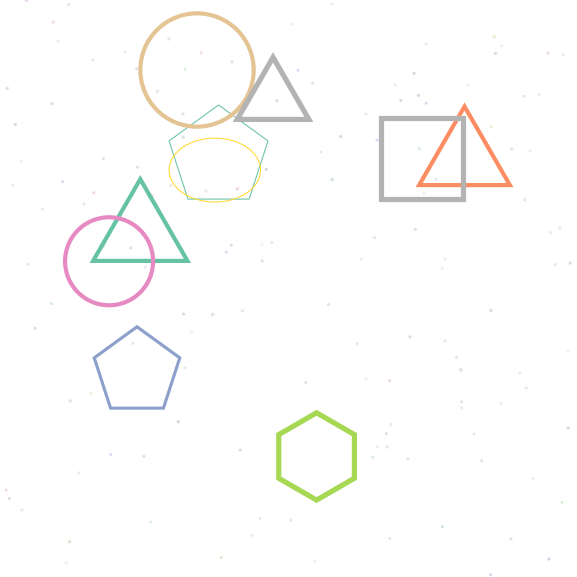[{"shape": "triangle", "thickness": 2, "radius": 0.47, "center": [0.243, 0.595]}, {"shape": "pentagon", "thickness": 0.5, "radius": 0.45, "center": [0.378, 0.727]}, {"shape": "triangle", "thickness": 2, "radius": 0.45, "center": [0.804, 0.724]}, {"shape": "pentagon", "thickness": 1.5, "radius": 0.39, "center": [0.237, 0.355]}, {"shape": "circle", "thickness": 2, "radius": 0.38, "center": [0.189, 0.547]}, {"shape": "hexagon", "thickness": 2.5, "radius": 0.38, "center": [0.548, 0.209]}, {"shape": "oval", "thickness": 0.5, "radius": 0.4, "center": [0.372, 0.705]}, {"shape": "circle", "thickness": 2, "radius": 0.49, "center": [0.341, 0.878]}, {"shape": "square", "thickness": 2.5, "radius": 0.35, "center": [0.731, 0.725]}, {"shape": "triangle", "thickness": 2.5, "radius": 0.36, "center": [0.473, 0.828]}]